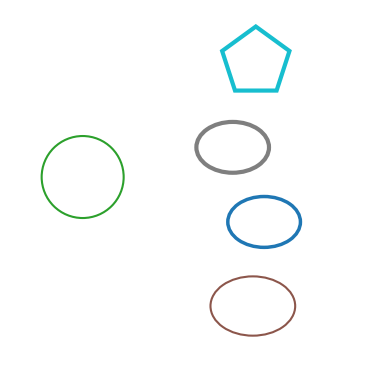[{"shape": "oval", "thickness": 2.5, "radius": 0.47, "center": [0.686, 0.424]}, {"shape": "circle", "thickness": 1.5, "radius": 0.53, "center": [0.215, 0.54]}, {"shape": "oval", "thickness": 1.5, "radius": 0.55, "center": [0.657, 0.205]}, {"shape": "oval", "thickness": 3, "radius": 0.47, "center": [0.604, 0.617]}, {"shape": "pentagon", "thickness": 3, "radius": 0.46, "center": [0.664, 0.839]}]